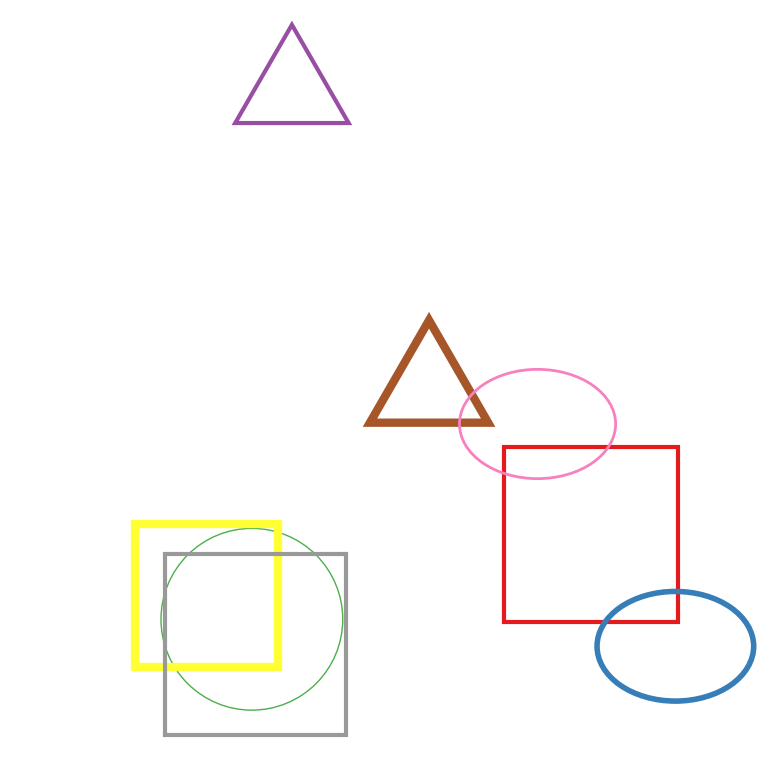[{"shape": "square", "thickness": 1.5, "radius": 0.57, "center": [0.767, 0.306]}, {"shape": "oval", "thickness": 2, "radius": 0.51, "center": [0.877, 0.161]}, {"shape": "circle", "thickness": 0.5, "radius": 0.59, "center": [0.327, 0.196]}, {"shape": "triangle", "thickness": 1.5, "radius": 0.43, "center": [0.379, 0.883]}, {"shape": "square", "thickness": 3, "radius": 0.47, "center": [0.269, 0.227]}, {"shape": "triangle", "thickness": 3, "radius": 0.44, "center": [0.557, 0.495]}, {"shape": "oval", "thickness": 1, "radius": 0.51, "center": [0.698, 0.449]}, {"shape": "square", "thickness": 1.5, "radius": 0.59, "center": [0.332, 0.163]}]